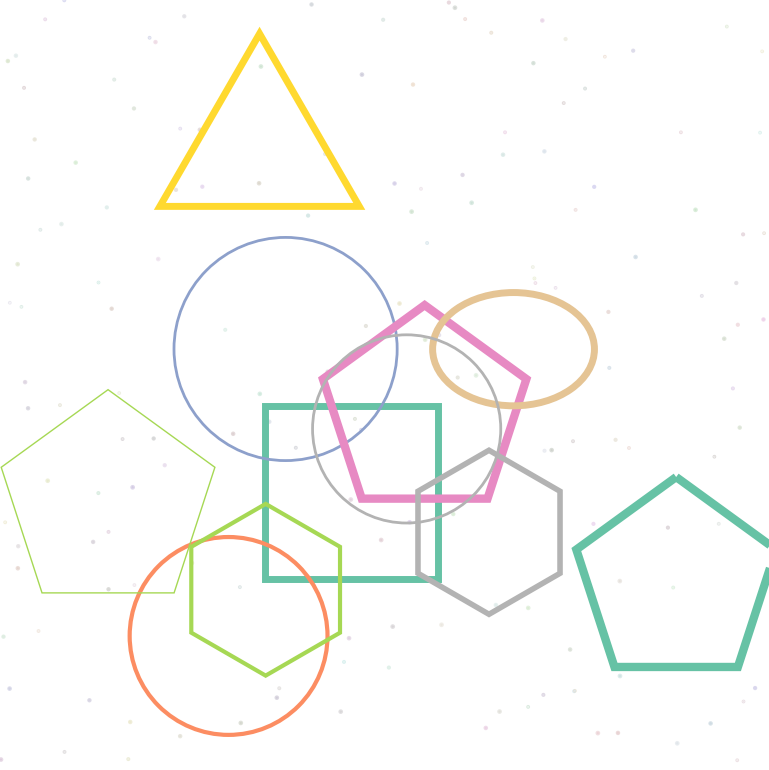[{"shape": "pentagon", "thickness": 3, "radius": 0.68, "center": [0.878, 0.244]}, {"shape": "square", "thickness": 2.5, "radius": 0.56, "center": [0.456, 0.36]}, {"shape": "circle", "thickness": 1.5, "radius": 0.64, "center": [0.297, 0.174]}, {"shape": "circle", "thickness": 1, "radius": 0.72, "center": [0.371, 0.547]}, {"shape": "pentagon", "thickness": 3, "radius": 0.69, "center": [0.551, 0.465]}, {"shape": "pentagon", "thickness": 0.5, "radius": 0.73, "center": [0.14, 0.348]}, {"shape": "hexagon", "thickness": 1.5, "radius": 0.56, "center": [0.345, 0.234]}, {"shape": "triangle", "thickness": 2.5, "radius": 0.75, "center": [0.337, 0.807]}, {"shape": "oval", "thickness": 2.5, "radius": 0.53, "center": [0.667, 0.547]}, {"shape": "circle", "thickness": 1, "radius": 0.61, "center": [0.528, 0.443]}, {"shape": "hexagon", "thickness": 2, "radius": 0.53, "center": [0.635, 0.309]}]